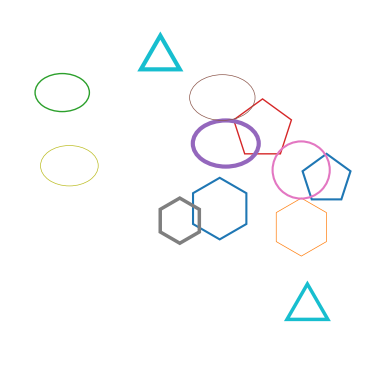[{"shape": "hexagon", "thickness": 1.5, "radius": 0.4, "center": [0.571, 0.458]}, {"shape": "pentagon", "thickness": 1.5, "radius": 0.33, "center": [0.848, 0.535]}, {"shape": "hexagon", "thickness": 0.5, "radius": 0.38, "center": [0.783, 0.41]}, {"shape": "oval", "thickness": 1, "radius": 0.35, "center": [0.162, 0.76]}, {"shape": "pentagon", "thickness": 1, "radius": 0.39, "center": [0.682, 0.664]}, {"shape": "oval", "thickness": 3, "radius": 0.43, "center": [0.586, 0.627]}, {"shape": "oval", "thickness": 0.5, "radius": 0.42, "center": [0.577, 0.747]}, {"shape": "circle", "thickness": 1.5, "radius": 0.37, "center": [0.782, 0.558]}, {"shape": "hexagon", "thickness": 2.5, "radius": 0.29, "center": [0.467, 0.427]}, {"shape": "oval", "thickness": 0.5, "radius": 0.37, "center": [0.18, 0.57]}, {"shape": "triangle", "thickness": 3, "radius": 0.29, "center": [0.416, 0.849]}, {"shape": "triangle", "thickness": 2.5, "radius": 0.31, "center": [0.798, 0.201]}]